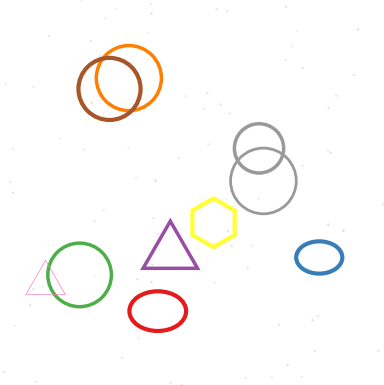[{"shape": "oval", "thickness": 3, "radius": 0.37, "center": [0.41, 0.192]}, {"shape": "oval", "thickness": 3, "radius": 0.3, "center": [0.829, 0.331]}, {"shape": "circle", "thickness": 2.5, "radius": 0.41, "center": [0.207, 0.286]}, {"shape": "triangle", "thickness": 2.5, "radius": 0.41, "center": [0.442, 0.344]}, {"shape": "circle", "thickness": 2.5, "radius": 0.42, "center": [0.335, 0.797]}, {"shape": "hexagon", "thickness": 3, "radius": 0.32, "center": [0.555, 0.421]}, {"shape": "circle", "thickness": 3, "radius": 0.4, "center": [0.284, 0.769]}, {"shape": "triangle", "thickness": 0.5, "radius": 0.3, "center": [0.118, 0.264]}, {"shape": "circle", "thickness": 2.5, "radius": 0.32, "center": [0.673, 0.615]}, {"shape": "circle", "thickness": 2, "radius": 0.43, "center": [0.684, 0.53]}]